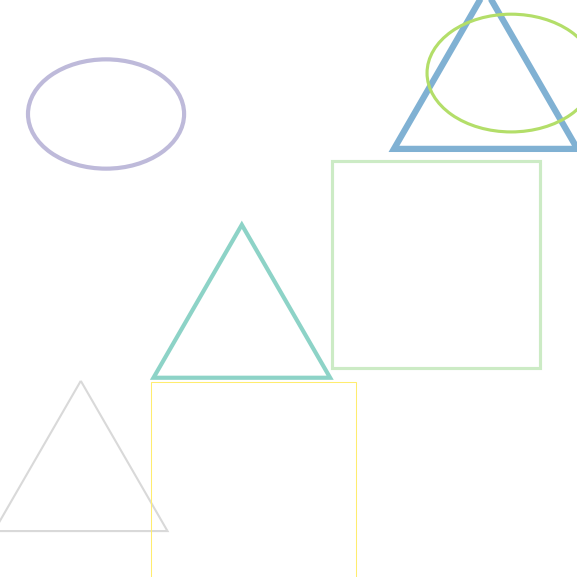[{"shape": "triangle", "thickness": 2, "radius": 0.88, "center": [0.419, 0.433]}, {"shape": "oval", "thickness": 2, "radius": 0.68, "center": [0.184, 0.802]}, {"shape": "triangle", "thickness": 3, "radius": 0.92, "center": [0.841, 0.833]}, {"shape": "oval", "thickness": 1.5, "radius": 0.73, "center": [0.885, 0.873]}, {"shape": "triangle", "thickness": 1, "radius": 0.87, "center": [0.14, 0.166]}, {"shape": "square", "thickness": 1.5, "radius": 0.9, "center": [0.755, 0.541]}, {"shape": "square", "thickness": 0.5, "radius": 0.89, "center": [0.439, 0.161]}]